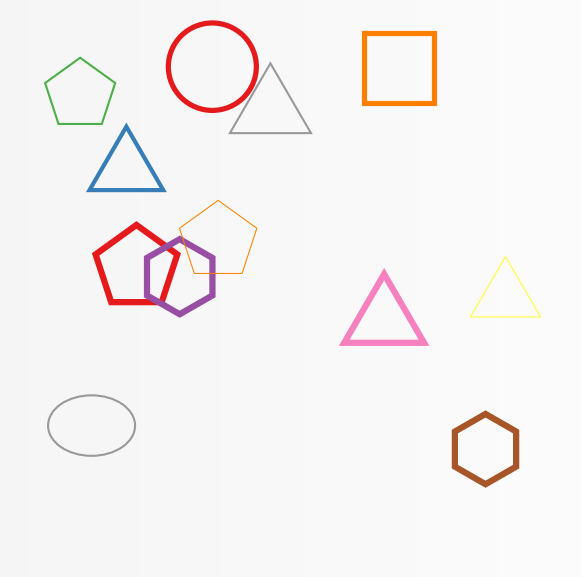[{"shape": "circle", "thickness": 2.5, "radius": 0.38, "center": [0.365, 0.884]}, {"shape": "pentagon", "thickness": 3, "radius": 0.37, "center": [0.235, 0.536]}, {"shape": "triangle", "thickness": 2, "radius": 0.37, "center": [0.217, 0.707]}, {"shape": "pentagon", "thickness": 1, "radius": 0.32, "center": [0.138, 0.836]}, {"shape": "hexagon", "thickness": 3, "radius": 0.32, "center": [0.309, 0.52]}, {"shape": "square", "thickness": 2.5, "radius": 0.3, "center": [0.686, 0.881]}, {"shape": "pentagon", "thickness": 0.5, "radius": 0.35, "center": [0.375, 0.582]}, {"shape": "triangle", "thickness": 0.5, "radius": 0.35, "center": [0.87, 0.485]}, {"shape": "hexagon", "thickness": 3, "radius": 0.3, "center": [0.835, 0.221]}, {"shape": "triangle", "thickness": 3, "radius": 0.4, "center": [0.661, 0.445]}, {"shape": "triangle", "thickness": 1, "radius": 0.4, "center": [0.465, 0.809]}, {"shape": "oval", "thickness": 1, "radius": 0.37, "center": [0.158, 0.262]}]